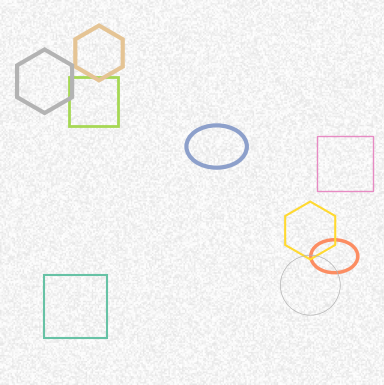[{"shape": "square", "thickness": 1.5, "radius": 0.41, "center": [0.197, 0.203]}, {"shape": "oval", "thickness": 2.5, "radius": 0.31, "center": [0.868, 0.334]}, {"shape": "oval", "thickness": 3, "radius": 0.39, "center": [0.563, 0.619]}, {"shape": "square", "thickness": 1, "radius": 0.36, "center": [0.896, 0.575]}, {"shape": "square", "thickness": 2, "radius": 0.32, "center": [0.243, 0.736]}, {"shape": "hexagon", "thickness": 1.5, "radius": 0.38, "center": [0.806, 0.401]}, {"shape": "hexagon", "thickness": 3, "radius": 0.36, "center": [0.257, 0.863]}, {"shape": "circle", "thickness": 0.5, "radius": 0.39, "center": [0.806, 0.259]}, {"shape": "hexagon", "thickness": 3, "radius": 0.41, "center": [0.116, 0.789]}]